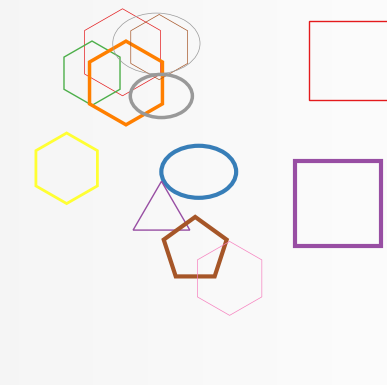[{"shape": "hexagon", "thickness": 0.5, "radius": 0.57, "center": [0.316, 0.864]}, {"shape": "square", "thickness": 1, "radius": 0.51, "center": [0.898, 0.843]}, {"shape": "oval", "thickness": 3, "radius": 0.48, "center": [0.513, 0.554]}, {"shape": "hexagon", "thickness": 1, "radius": 0.42, "center": [0.237, 0.81]}, {"shape": "square", "thickness": 3, "radius": 0.56, "center": [0.873, 0.472]}, {"shape": "triangle", "thickness": 1, "radius": 0.42, "center": [0.417, 0.445]}, {"shape": "hexagon", "thickness": 2.5, "radius": 0.54, "center": [0.325, 0.785]}, {"shape": "hexagon", "thickness": 2, "radius": 0.46, "center": [0.172, 0.563]}, {"shape": "pentagon", "thickness": 3, "radius": 0.43, "center": [0.504, 0.351]}, {"shape": "hexagon", "thickness": 0.5, "radius": 0.42, "center": [0.411, 0.878]}, {"shape": "hexagon", "thickness": 0.5, "radius": 0.48, "center": [0.593, 0.277]}, {"shape": "oval", "thickness": 2.5, "radius": 0.4, "center": [0.416, 0.751]}, {"shape": "oval", "thickness": 0.5, "radius": 0.56, "center": [0.404, 0.887]}]